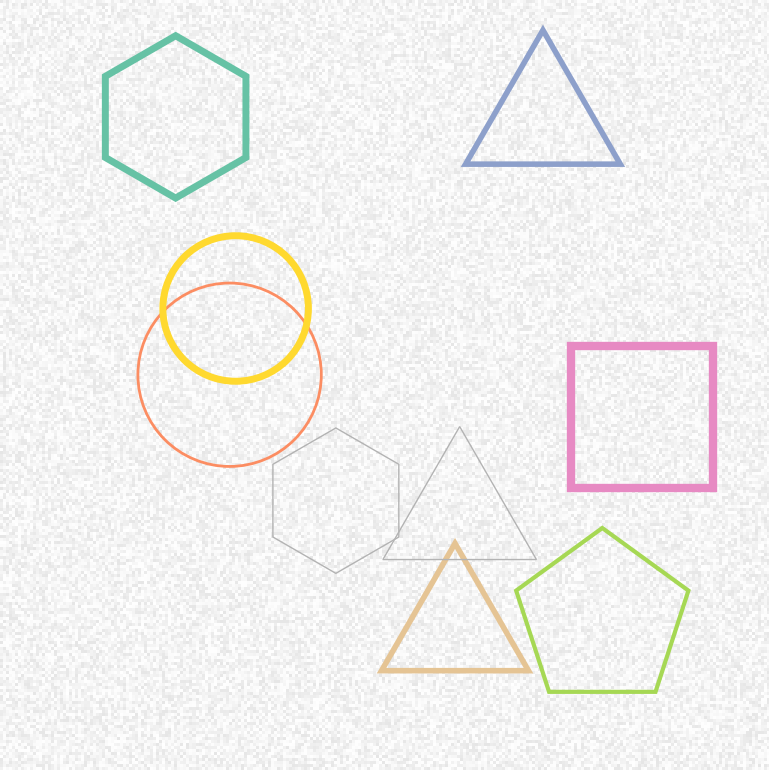[{"shape": "hexagon", "thickness": 2.5, "radius": 0.53, "center": [0.228, 0.848]}, {"shape": "circle", "thickness": 1, "radius": 0.6, "center": [0.298, 0.513]}, {"shape": "triangle", "thickness": 2, "radius": 0.58, "center": [0.705, 0.845]}, {"shape": "square", "thickness": 3, "radius": 0.46, "center": [0.834, 0.459]}, {"shape": "pentagon", "thickness": 1.5, "radius": 0.59, "center": [0.782, 0.197]}, {"shape": "circle", "thickness": 2.5, "radius": 0.47, "center": [0.306, 0.599]}, {"shape": "triangle", "thickness": 2, "radius": 0.55, "center": [0.591, 0.184]}, {"shape": "triangle", "thickness": 0.5, "radius": 0.58, "center": [0.597, 0.331]}, {"shape": "hexagon", "thickness": 0.5, "radius": 0.47, "center": [0.436, 0.35]}]